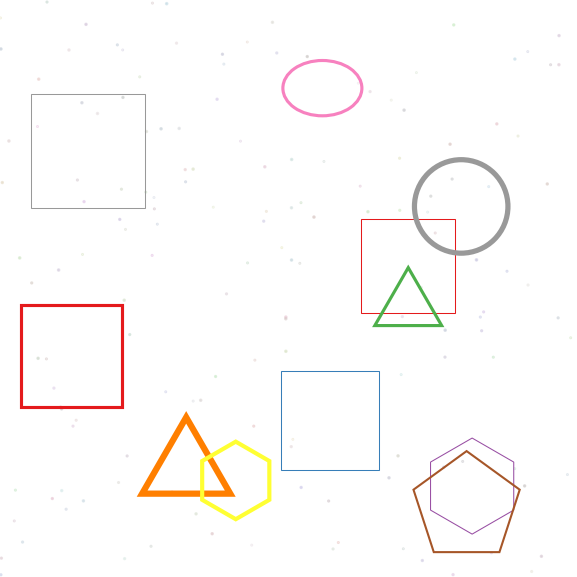[{"shape": "square", "thickness": 0.5, "radius": 0.41, "center": [0.706, 0.538]}, {"shape": "square", "thickness": 1.5, "radius": 0.44, "center": [0.124, 0.383]}, {"shape": "square", "thickness": 0.5, "radius": 0.43, "center": [0.572, 0.271]}, {"shape": "triangle", "thickness": 1.5, "radius": 0.33, "center": [0.707, 0.469]}, {"shape": "hexagon", "thickness": 0.5, "radius": 0.42, "center": [0.818, 0.157]}, {"shape": "triangle", "thickness": 3, "radius": 0.44, "center": [0.322, 0.188]}, {"shape": "hexagon", "thickness": 2, "radius": 0.34, "center": [0.408, 0.167]}, {"shape": "pentagon", "thickness": 1, "radius": 0.48, "center": [0.808, 0.121]}, {"shape": "oval", "thickness": 1.5, "radius": 0.34, "center": [0.558, 0.847]}, {"shape": "square", "thickness": 0.5, "radius": 0.49, "center": [0.152, 0.738]}, {"shape": "circle", "thickness": 2.5, "radius": 0.4, "center": [0.799, 0.642]}]